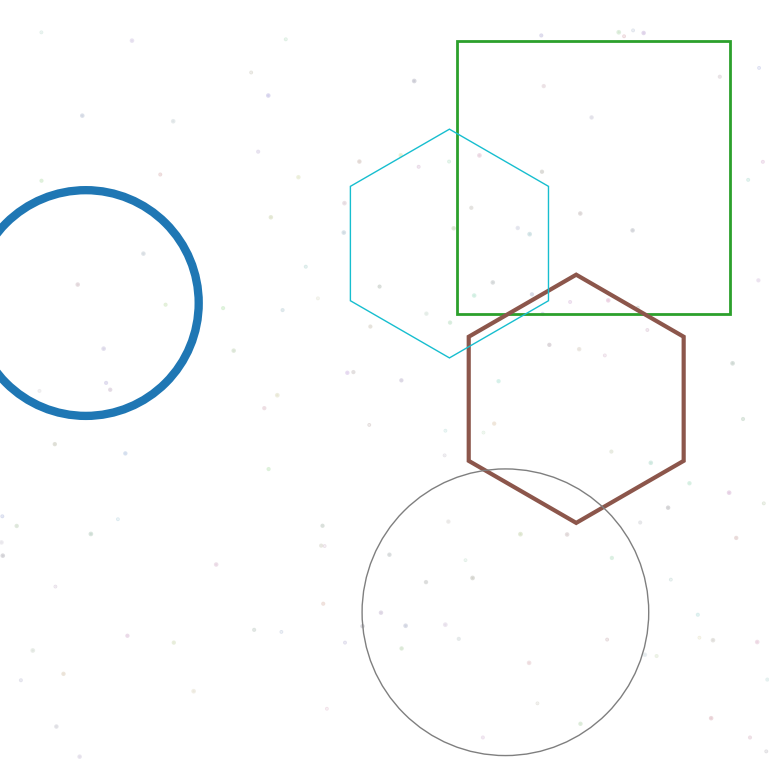[{"shape": "circle", "thickness": 3, "radius": 0.73, "center": [0.111, 0.606]}, {"shape": "square", "thickness": 1, "radius": 0.89, "center": [0.771, 0.77]}, {"shape": "hexagon", "thickness": 1.5, "radius": 0.81, "center": [0.748, 0.482]}, {"shape": "circle", "thickness": 0.5, "radius": 0.93, "center": [0.656, 0.205]}, {"shape": "hexagon", "thickness": 0.5, "radius": 0.74, "center": [0.584, 0.684]}]